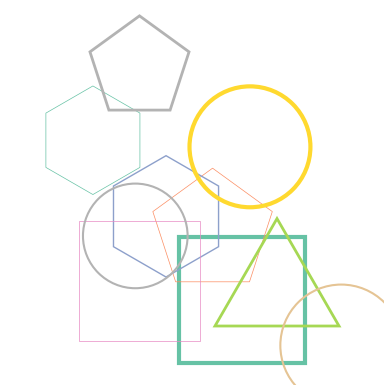[{"shape": "hexagon", "thickness": 0.5, "radius": 0.71, "center": [0.241, 0.636]}, {"shape": "square", "thickness": 3, "radius": 0.82, "center": [0.629, 0.221]}, {"shape": "pentagon", "thickness": 0.5, "radius": 0.82, "center": [0.552, 0.4]}, {"shape": "hexagon", "thickness": 1, "radius": 0.79, "center": [0.431, 0.438]}, {"shape": "square", "thickness": 0.5, "radius": 0.78, "center": [0.362, 0.27]}, {"shape": "triangle", "thickness": 2, "radius": 0.93, "center": [0.72, 0.246]}, {"shape": "circle", "thickness": 3, "radius": 0.79, "center": [0.649, 0.619]}, {"shape": "circle", "thickness": 1.5, "radius": 0.79, "center": [0.886, 0.103]}, {"shape": "circle", "thickness": 1.5, "radius": 0.68, "center": [0.351, 0.387]}, {"shape": "pentagon", "thickness": 2, "radius": 0.68, "center": [0.362, 0.823]}]